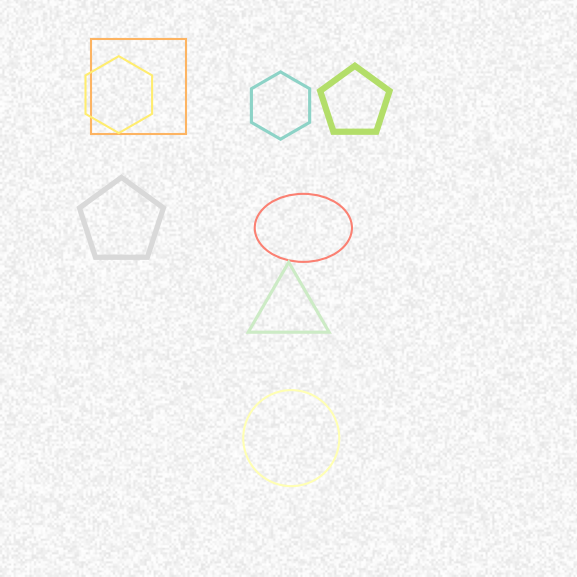[{"shape": "hexagon", "thickness": 1.5, "radius": 0.29, "center": [0.486, 0.816]}, {"shape": "circle", "thickness": 1, "radius": 0.42, "center": [0.504, 0.24]}, {"shape": "oval", "thickness": 1, "radius": 0.42, "center": [0.525, 0.605]}, {"shape": "square", "thickness": 1, "radius": 0.41, "center": [0.239, 0.849]}, {"shape": "pentagon", "thickness": 3, "radius": 0.32, "center": [0.614, 0.822]}, {"shape": "pentagon", "thickness": 2.5, "radius": 0.38, "center": [0.21, 0.615]}, {"shape": "triangle", "thickness": 1.5, "radius": 0.4, "center": [0.5, 0.464]}, {"shape": "hexagon", "thickness": 1, "radius": 0.33, "center": [0.206, 0.835]}]